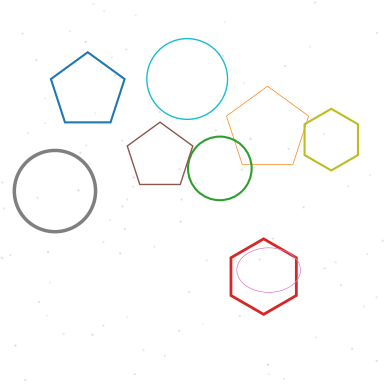[{"shape": "pentagon", "thickness": 1.5, "radius": 0.5, "center": [0.228, 0.764]}, {"shape": "pentagon", "thickness": 0.5, "radius": 0.56, "center": [0.695, 0.664]}, {"shape": "circle", "thickness": 1.5, "radius": 0.41, "center": [0.571, 0.563]}, {"shape": "hexagon", "thickness": 2, "radius": 0.49, "center": [0.685, 0.282]}, {"shape": "pentagon", "thickness": 1, "radius": 0.45, "center": [0.416, 0.593]}, {"shape": "oval", "thickness": 0.5, "radius": 0.41, "center": [0.698, 0.298]}, {"shape": "circle", "thickness": 2.5, "radius": 0.53, "center": [0.143, 0.504]}, {"shape": "hexagon", "thickness": 1.5, "radius": 0.4, "center": [0.86, 0.637]}, {"shape": "circle", "thickness": 1, "radius": 0.52, "center": [0.486, 0.795]}]